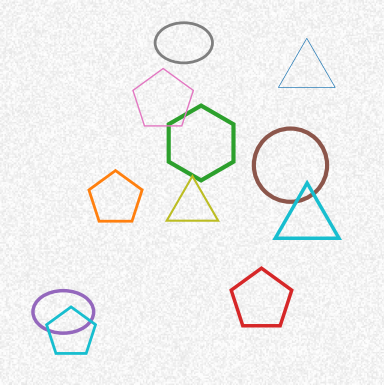[{"shape": "triangle", "thickness": 0.5, "radius": 0.43, "center": [0.797, 0.815]}, {"shape": "pentagon", "thickness": 2, "radius": 0.36, "center": [0.3, 0.484]}, {"shape": "hexagon", "thickness": 3, "radius": 0.49, "center": [0.522, 0.629]}, {"shape": "pentagon", "thickness": 2.5, "radius": 0.41, "center": [0.679, 0.221]}, {"shape": "oval", "thickness": 2.5, "radius": 0.39, "center": [0.164, 0.19]}, {"shape": "circle", "thickness": 3, "radius": 0.48, "center": [0.754, 0.571]}, {"shape": "pentagon", "thickness": 1, "radius": 0.41, "center": [0.424, 0.74]}, {"shape": "oval", "thickness": 2, "radius": 0.37, "center": [0.477, 0.889]}, {"shape": "triangle", "thickness": 1.5, "radius": 0.39, "center": [0.5, 0.465]}, {"shape": "pentagon", "thickness": 2, "radius": 0.33, "center": [0.185, 0.136]}, {"shape": "triangle", "thickness": 2.5, "radius": 0.48, "center": [0.798, 0.429]}]